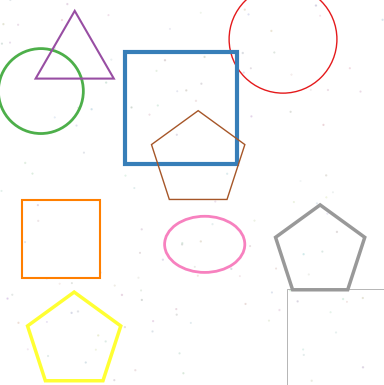[{"shape": "circle", "thickness": 1, "radius": 0.7, "center": [0.735, 0.898]}, {"shape": "square", "thickness": 3, "radius": 0.73, "center": [0.47, 0.719]}, {"shape": "circle", "thickness": 2, "radius": 0.55, "center": [0.106, 0.763]}, {"shape": "triangle", "thickness": 1.5, "radius": 0.59, "center": [0.194, 0.854]}, {"shape": "square", "thickness": 1.5, "radius": 0.5, "center": [0.158, 0.38]}, {"shape": "pentagon", "thickness": 2.5, "radius": 0.64, "center": [0.193, 0.114]}, {"shape": "pentagon", "thickness": 1, "radius": 0.64, "center": [0.515, 0.585]}, {"shape": "oval", "thickness": 2, "radius": 0.52, "center": [0.532, 0.365]}, {"shape": "pentagon", "thickness": 2.5, "radius": 0.61, "center": [0.832, 0.346]}, {"shape": "square", "thickness": 0.5, "radius": 0.68, "center": [0.881, 0.114]}]